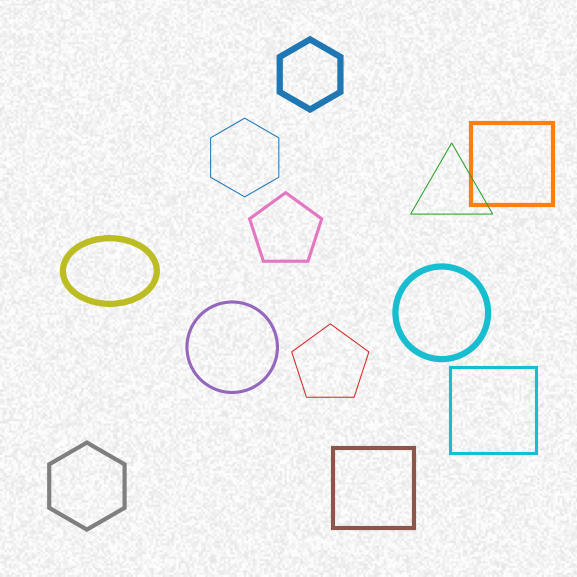[{"shape": "hexagon", "thickness": 3, "radius": 0.3, "center": [0.537, 0.87]}, {"shape": "hexagon", "thickness": 0.5, "radius": 0.34, "center": [0.424, 0.726]}, {"shape": "square", "thickness": 2, "radius": 0.35, "center": [0.886, 0.715]}, {"shape": "triangle", "thickness": 0.5, "radius": 0.41, "center": [0.782, 0.669]}, {"shape": "pentagon", "thickness": 0.5, "radius": 0.35, "center": [0.572, 0.368]}, {"shape": "circle", "thickness": 1.5, "radius": 0.39, "center": [0.402, 0.398]}, {"shape": "square", "thickness": 2, "radius": 0.35, "center": [0.646, 0.154]}, {"shape": "pentagon", "thickness": 1.5, "radius": 0.33, "center": [0.495, 0.6]}, {"shape": "hexagon", "thickness": 2, "radius": 0.38, "center": [0.15, 0.157]}, {"shape": "oval", "thickness": 3, "radius": 0.41, "center": [0.19, 0.53]}, {"shape": "circle", "thickness": 3, "radius": 0.4, "center": [0.765, 0.457]}, {"shape": "square", "thickness": 1.5, "radius": 0.37, "center": [0.854, 0.288]}]